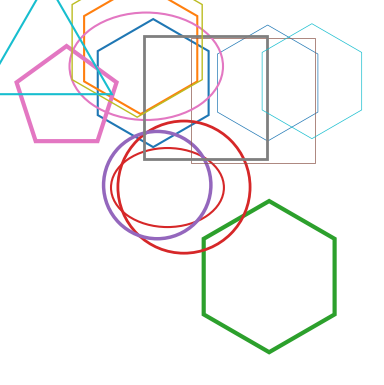[{"shape": "hexagon", "thickness": 0.5, "radius": 0.75, "center": [0.695, 0.784]}, {"shape": "hexagon", "thickness": 1.5, "radius": 0.83, "center": [0.398, 0.784]}, {"shape": "hexagon", "thickness": 1.5, "radius": 0.85, "center": [0.365, 0.873]}, {"shape": "hexagon", "thickness": 3, "radius": 0.98, "center": [0.699, 0.282]}, {"shape": "oval", "thickness": 1.5, "radius": 0.73, "center": [0.435, 0.513]}, {"shape": "circle", "thickness": 2, "radius": 0.86, "center": [0.478, 0.514]}, {"shape": "circle", "thickness": 2.5, "radius": 0.7, "center": [0.408, 0.519]}, {"shape": "square", "thickness": 0.5, "radius": 0.81, "center": [0.658, 0.739]}, {"shape": "oval", "thickness": 1.5, "radius": 1.0, "center": [0.38, 0.828]}, {"shape": "pentagon", "thickness": 3, "radius": 0.68, "center": [0.173, 0.744]}, {"shape": "square", "thickness": 2, "radius": 0.8, "center": [0.534, 0.746]}, {"shape": "hexagon", "thickness": 1, "radius": 0.98, "center": [0.356, 0.891]}, {"shape": "hexagon", "thickness": 0.5, "radius": 0.75, "center": [0.81, 0.789]}, {"shape": "triangle", "thickness": 1.5, "radius": 0.97, "center": [0.122, 0.853]}]